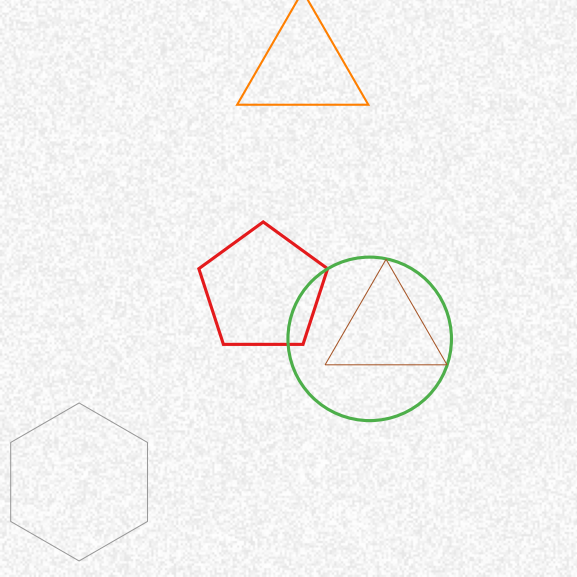[{"shape": "pentagon", "thickness": 1.5, "radius": 0.59, "center": [0.456, 0.498]}, {"shape": "circle", "thickness": 1.5, "radius": 0.71, "center": [0.64, 0.412]}, {"shape": "triangle", "thickness": 1, "radius": 0.66, "center": [0.524, 0.883]}, {"shape": "triangle", "thickness": 0.5, "radius": 0.61, "center": [0.669, 0.428]}, {"shape": "hexagon", "thickness": 0.5, "radius": 0.68, "center": [0.137, 0.165]}]